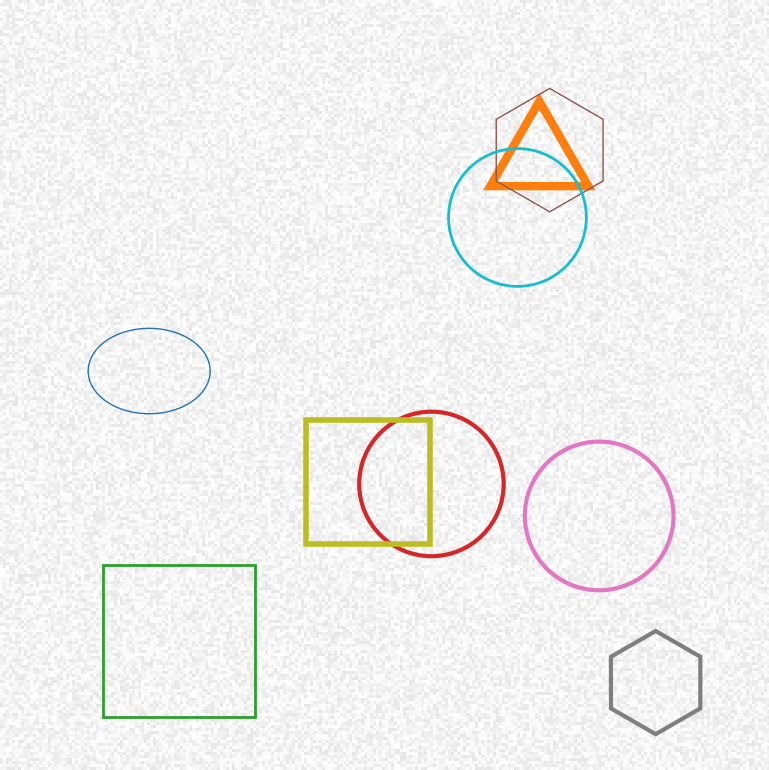[{"shape": "oval", "thickness": 0.5, "radius": 0.4, "center": [0.194, 0.518]}, {"shape": "triangle", "thickness": 3, "radius": 0.37, "center": [0.7, 0.795]}, {"shape": "square", "thickness": 1, "radius": 0.49, "center": [0.233, 0.167]}, {"shape": "circle", "thickness": 1.5, "radius": 0.47, "center": [0.56, 0.372]}, {"shape": "hexagon", "thickness": 0.5, "radius": 0.4, "center": [0.714, 0.805]}, {"shape": "circle", "thickness": 1.5, "radius": 0.48, "center": [0.778, 0.33]}, {"shape": "hexagon", "thickness": 1.5, "radius": 0.34, "center": [0.852, 0.114]}, {"shape": "square", "thickness": 2, "radius": 0.4, "center": [0.478, 0.374]}, {"shape": "circle", "thickness": 1, "radius": 0.45, "center": [0.672, 0.718]}]